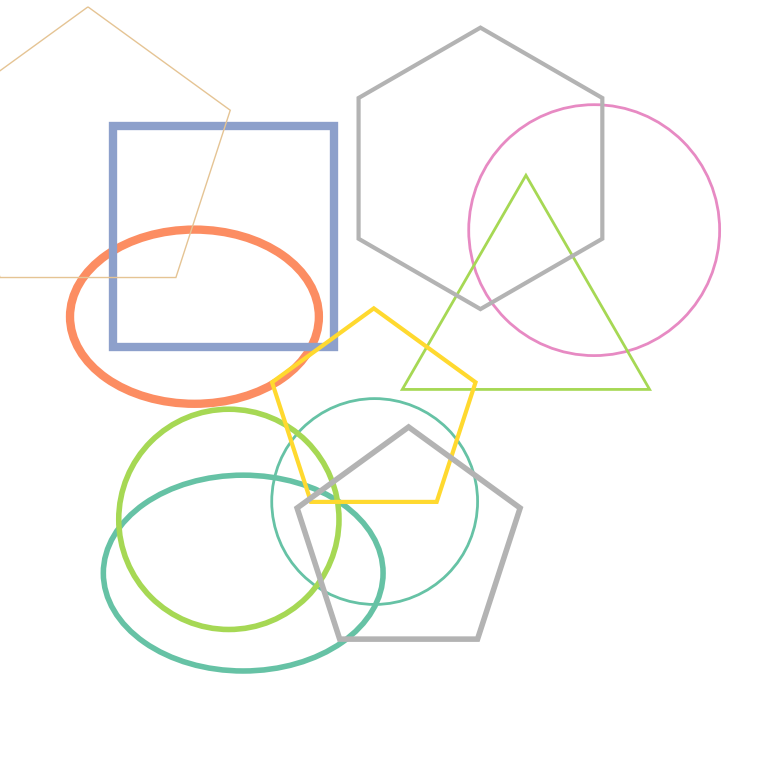[{"shape": "circle", "thickness": 1, "radius": 0.67, "center": [0.487, 0.349]}, {"shape": "oval", "thickness": 2, "radius": 0.91, "center": [0.316, 0.256]}, {"shape": "oval", "thickness": 3, "radius": 0.81, "center": [0.253, 0.589]}, {"shape": "square", "thickness": 3, "radius": 0.72, "center": [0.291, 0.693]}, {"shape": "circle", "thickness": 1, "radius": 0.81, "center": [0.772, 0.701]}, {"shape": "circle", "thickness": 2, "radius": 0.72, "center": [0.297, 0.326]}, {"shape": "triangle", "thickness": 1, "radius": 0.93, "center": [0.683, 0.587]}, {"shape": "pentagon", "thickness": 1.5, "radius": 0.69, "center": [0.485, 0.461]}, {"shape": "pentagon", "thickness": 0.5, "radius": 0.97, "center": [0.114, 0.797]}, {"shape": "hexagon", "thickness": 1.5, "radius": 0.91, "center": [0.624, 0.781]}, {"shape": "pentagon", "thickness": 2, "radius": 0.76, "center": [0.531, 0.293]}]